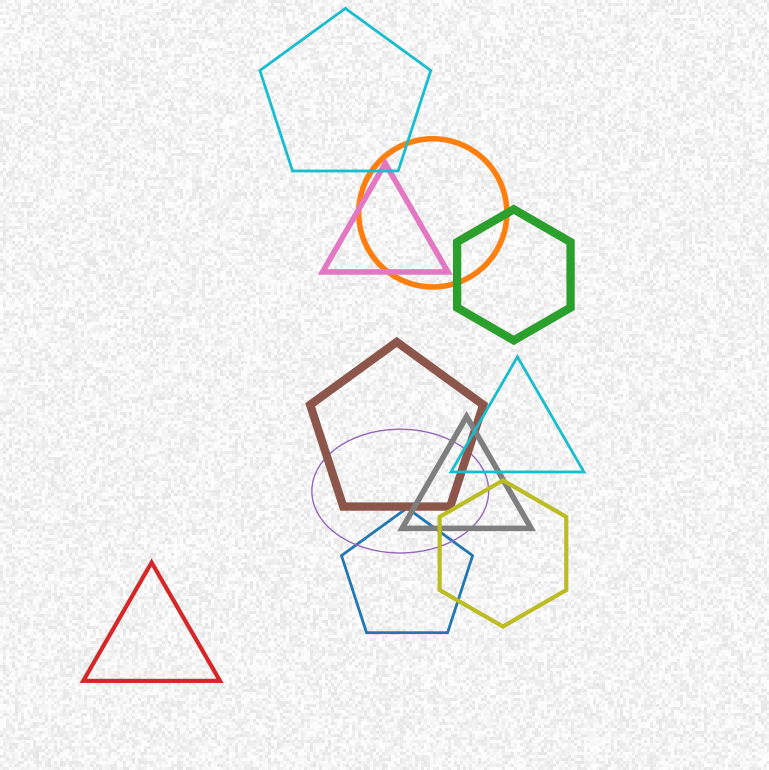[{"shape": "pentagon", "thickness": 1, "radius": 0.45, "center": [0.529, 0.251]}, {"shape": "circle", "thickness": 2, "radius": 0.48, "center": [0.562, 0.724]}, {"shape": "hexagon", "thickness": 3, "radius": 0.43, "center": [0.667, 0.643]}, {"shape": "triangle", "thickness": 1.5, "radius": 0.51, "center": [0.197, 0.167]}, {"shape": "oval", "thickness": 0.5, "radius": 0.57, "center": [0.52, 0.362]}, {"shape": "pentagon", "thickness": 3, "radius": 0.59, "center": [0.515, 0.438]}, {"shape": "triangle", "thickness": 2, "radius": 0.47, "center": [0.5, 0.694]}, {"shape": "triangle", "thickness": 2, "radius": 0.48, "center": [0.606, 0.362]}, {"shape": "hexagon", "thickness": 1.5, "radius": 0.47, "center": [0.653, 0.281]}, {"shape": "triangle", "thickness": 1, "radius": 0.5, "center": [0.672, 0.437]}, {"shape": "pentagon", "thickness": 1, "radius": 0.58, "center": [0.449, 0.872]}]